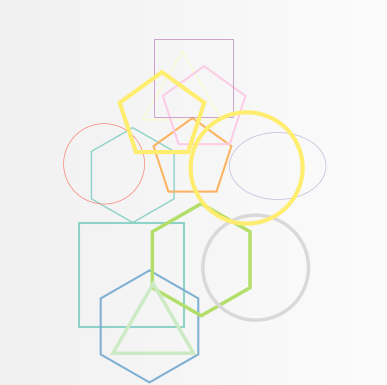[{"shape": "square", "thickness": 1.5, "radius": 0.68, "center": [0.338, 0.287]}, {"shape": "hexagon", "thickness": 1, "radius": 0.62, "center": [0.343, 0.545]}, {"shape": "triangle", "thickness": 0.5, "radius": 0.59, "center": [0.47, 0.748]}, {"shape": "oval", "thickness": 0.5, "radius": 0.62, "center": [0.717, 0.569]}, {"shape": "circle", "thickness": 0.5, "radius": 0.52, "center": [0.269, 0.574]}, {"shape": "hexagon", "thickness": 1.5, "radius": 0.73, "center": [0.386, 0.152]}, {"shape": "pentagon", "thickness": 1.5, "radius": 0.53, "center": [0.497, 0.588]}, {"shape": "hexagon", "thickness": 2.5, "radius": 0.73, "center": [0.519, 0.325]}, {"shape": "pentagon", "thickness": 1.5, "radius": 0.56, "center": [0.527, 0.716]}, {"shape": "circle", "thickness": 2.5, "radius": 0.68, "center": [0.66, 0.305]}, {"shape": "square", "thickness": 0.5, "radius": 0.5, "center": [0.499, 0.798]}, {"shape": "triangle", "thickness": 2.5, "radius": 0.6, "center": [0.395, 0.143]}, {"shape": "circle", "thickness": 3, "radius": 0.72, "center": [0.636, 0.564]}, {"shape": "pentagon", "thickness": 3, "radius": 0.57, "center": [0.418, 0.698]}]